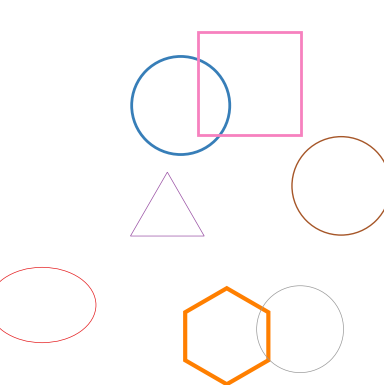[{"shape": "oval", "thickness": 0.5, "radius": 0.7, "center": [0.109, 0.208]}, {"shape": "circle", "thickness": 2, "radius": 0.64, "center": [0.469, 0.726]}, {"shape": "triangle", "thickness": 0.5, "radius": 0.55, "center": [0.435, 0.442]}, {"shape": "hexagon", "thickness": 3, "radius": 0.62, "center": [0.589, 0.127]}, {"shape": "circle", "thickness": 1, "radius": 0.64, "center": [0.886, 0.517]}, {"shape": "square", "thickness": 2, "radius": 0.67, "center": [0.649, 0.782]}, {"shape": "circle", "thickness": 0.5, "radius": 0.56, "center": [0.779, 0.145]}]